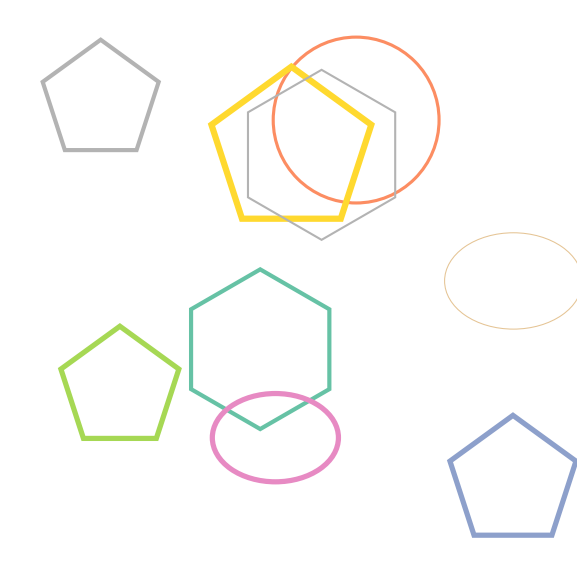[{"shape": "hexagon", "thickness": 2, "radius": 0.69, "center": [0.451, 0.394]}, {"shape": "circle", "thickness": 1.5, "radius": 0.72, "center": [0.617, 0.791]}, {"shape": "pentagon", "thickness": 2.5, "radius": 0.57, "center": [0.888, 0.165]}, {"shape": "oval", "thickness": 2.5, "radius": 0.55, "center": [0.477, 0.241]}, {"shape": "pentagon", "thickness": 2.5, "radius": 0.54, "center": [0.208, 0.327]}, {"shape": "pentagon", "thickness": 3, "radius": 0.73, "center": [0.505, 0.738]}, {"shape": "oval", "thickness": 0.5, "radius": 0.6, "center": [0.889, 0.513]}, {"shape": "hexagon", "thickness": 1, "radius": 0.74, "center": [0.557, 0.731]}, {"shape": "pentagon", "thickness": 2, "radius": 0.53, "center": [0.174, 0.825]}]